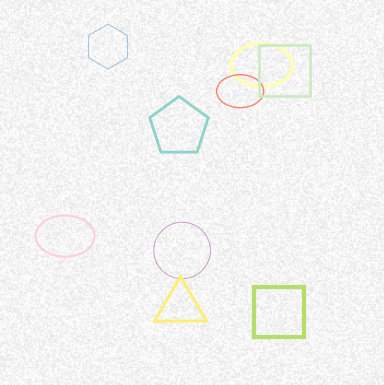[{"shape": "pentagon", "thickness": 2, "radius": 0.4, "center": [0.465, 0.67]}, {"shape": "oval", "thickness": 2.5, "radius": 0.4, "center": [0.68, 0.831]}, {"shape": "oval", "thickness": 1, "radius": 0.31, "center": [0.624, 0.763]}, {"shape": "hexagon", "thickness": 0.5, "radius": 0.29, "center": [0.281, 0.879]}, {"shape": "square", "thickness": 3, "radius": 0.33, "center": [0.725, 0.189]}, {"shape": "oval", "thickness": 1.5, "radius": 0.38, "center": [0.169, 0.387]}, {"shape": "circle", "thickness": 0.5, "radius": 0.37, "center": [0.473, 0.349]}, {"shape": "square", "thickness": 2, "radius": 0.33, "center": [0.739, 0.817]}, {"shape": "triangle", "thickness": 2, "radius": 0.39, "center": [0.469, 0.205]}]